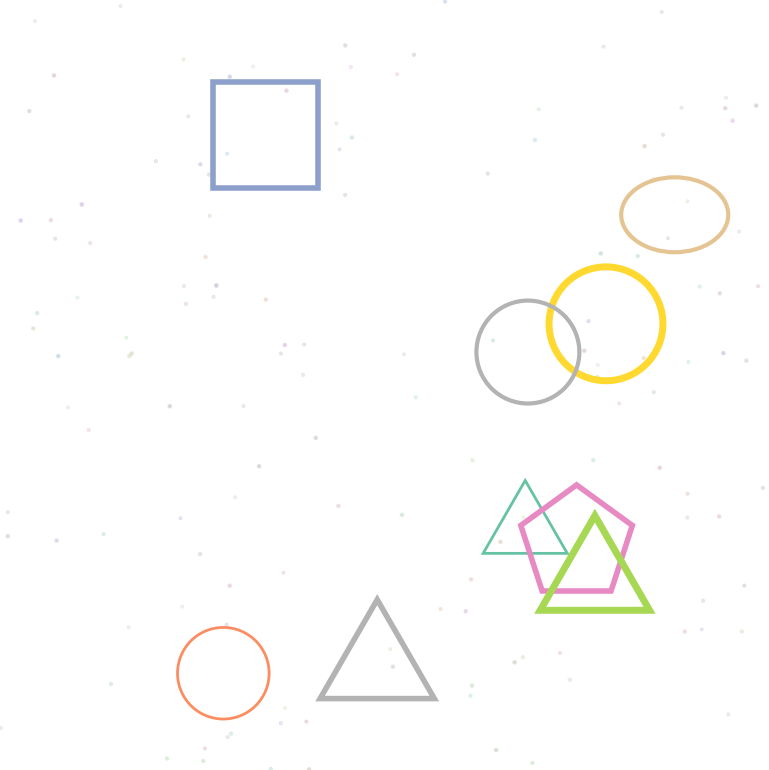[{"shape": "triangle", "thickness": 1, "radius": 0.32, "center": [0.682, 0.313]}, {"shape": "circle", "thickness": 1, "radius": 0.3, "center": [0.29, 0.126]}, {"shape": "square", "thickness": 2, "radius": 0.34, "center": [0.345, 0.824]}, {"shape": "pentagon", "thickness": 2, "radius": 0.38, "center": [0.749, 0.294]}, {"shape": "triangle", "thickness": 2.5, "radius": 0.41, "center": [0.773, 0.248]}, {"shape": "circle", "thickness": 2.5, "radius": 0.37, "center": [0.787, 0.579]}, {"shape": "oval", "thickness": 1.5, "radius": 0.35, "center": [0.876, 0.721]}, {"shape": "triangle", "thickness": 2, "radius": 0.43, "center": [0.49, 0.136]}, {"shape": "circle", "thickness": 1.5, "radius": 0.33, "center": [0.686, 0.543]}]